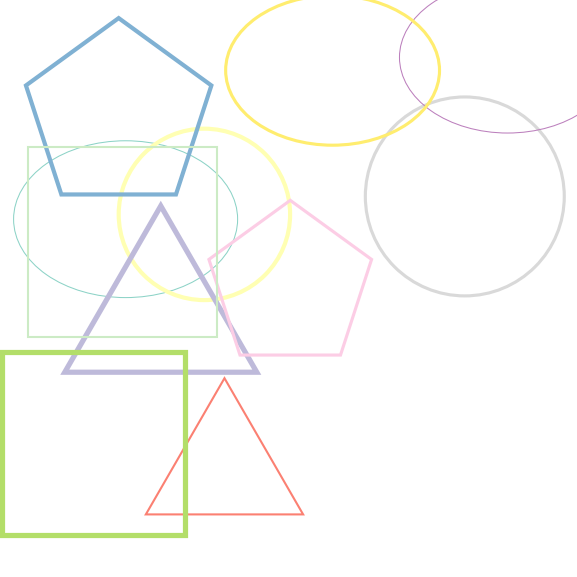[{"shape": "oval", "thickness": 0.5, "radius": 0.97, "center": [0.217, 0.62]}, {"shape": "circle", "thickness": 2, "radius": 0.74, "center": [0.354, 0.628]}, {"shape": "triangle", "thickness": 2.5, "radius": 0.96, "center": [0.278, 0.451]}, {"shape": "triangle", "thickness": 1, "radius": 0.79, "center": [0.389, 0.187]}, {"shape": "pentagon", "thickness": 2, "radius": 0.84, "center": [0.205, 0.799]}, {"shape": "square", "thickness": 2.5, "radius": 0.79, "center": [0.162, 0.231]}, {"shape": "pentagon", "thickness": 1.5, "radius": 0.74, "center": [0.503, 0.504]}, {"shape": "circle", "thickness": 1.5, "radius": 0.86, "center": [0.805, 0.659]}, {"shape": "oval", "thickness": 0.5, "radius": 0.94, "center": [0.879, 0.9]}, {"shape": "square", "thickness": 1, "radius": 0.82, "center": [0.212, 0.58]}, {"shape": "oval", "thickness": 1.5, "radius": 0.93, "center": [0.576, 0.877]}]